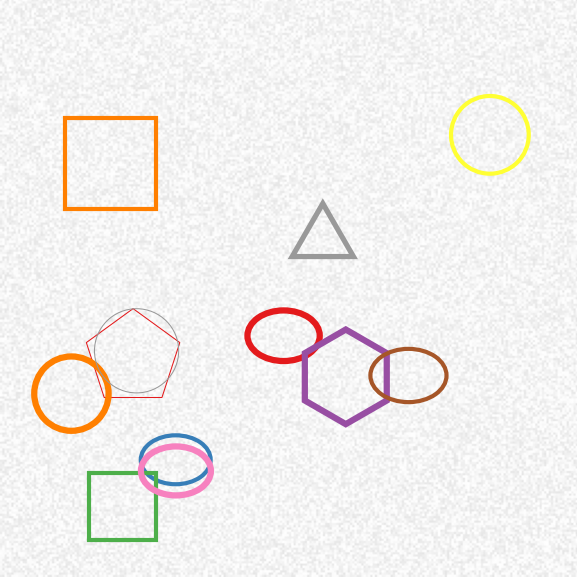[{"shape": "oval", "thickness": 3, "radius": 0.31, "center": [0.491, 0.418]}, {"shape": "pentagon", "thickness": 0.5, "radius": 0.43, "center": [0.23, 0.38]}, {"shape": "oval", "thickness": 2, "radius": 0.3, "center": [0.304, 0.203]}, {"shape": "square", "thickness": 2, "radius": 0.29, "center": [0.212, 0.122]}, {"shape": "hexagon", "thickness": 3, "radius": 0.41, "center": [0.599, 0.347]}, {"shape": "square", "thickness": 2, "radius": 0.39, "center": [0.192, 0.717]}, {"shape": "circle", "thickness": 3, "radius": 0.32, "center": [0.124, 0.318]}, {"shape": "circle", "thickness": 2, "radius": 0.34, "center": [0.848, 0.766]}, {"shape": "oval", "thickness": 2, "radius": 0.33, "center": [0.707, 0.349]}, {"shape": "oval", "thickness": 3, "radius": 0.3, "center": [0.305, 0.184]}, {"shape": "triangle", "thickness": 2.5, "radius": 0.31, "center": [0.559, 0.586]}, {"shape": "circle", "thickness": 0.5, "radius": 0.36, "center": [0.237, 0.392]}]